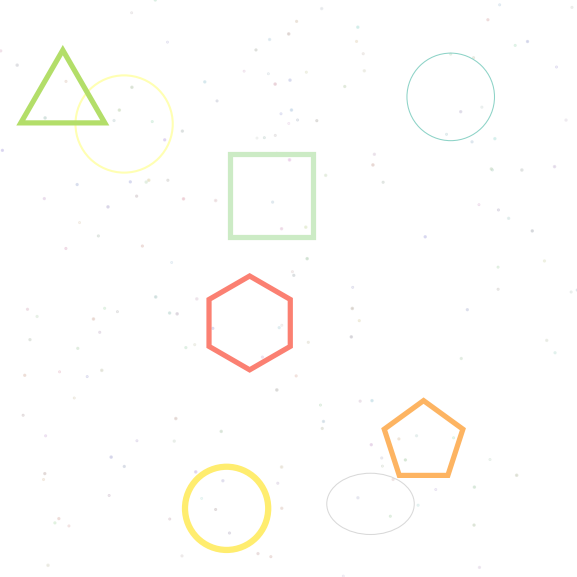[{"shape": "circle", "thickness": 0.5, "radius": 0.38, "center": [0.78, 0.831]}, {"shape": "circle", "thickness": 1, "radius": 0.42, "center": [0.215, 0.784]}, {"shape": "hexagon", "thickness": 2.5, "radius": 0.41, "center": [0.432, 0.44]}, {"shape": "pentagon", "thickness": 2.5, "radius": 0.36, "center": [0.733, 0.234]}, {"shape": "triangle", "thickness": 2.5, "radius": 0.42, "center": [0.109, 0.828]}, {"shape": "oval", "thickness": 0.5, "radius": 0.38, "center": [0.642, 0.127]}, {"shape": "square", "thickness": 2.5, "radius": 0.36, "center": [0.471, 0.66]}, {"shape": "circle", "thickness": 3, "radius": 0.36, "center": [0.392, 0.119]}]